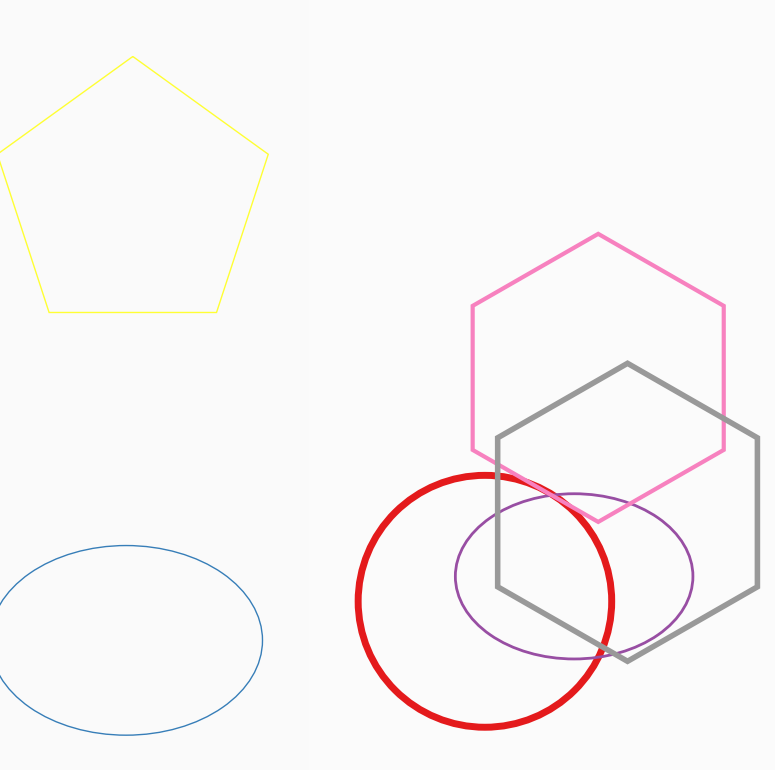[{"shape": "circle", "thickness": 2.5, "radius": 0.82, "center": [0.626, 0.219]}, {"shape": "oval", "thickness": 0.5, "radius": 0.88, "center": [0.163, 0.168]}, {"shape": "oval", "thickness": 1, "radius": 0.77, "center": [0.741, 0.251]}, {"shape": "pentagon", "thickness": 0.5, "radius": 0.92, "center": [0.171, 0.743]}, {"shape": "hexagon", "thickness": 1.5, "radius": 0.94, "center": [0.772, 0.509]}, {"shape": "hexagon", "thickness": 2, "radius": 0.97, "center": [0.81, 0.335]}]